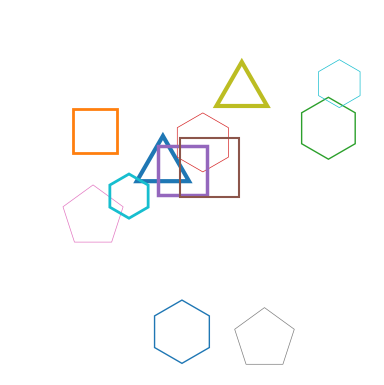[{"shape": "hexagon", "thickness": 1, "radius": 0.41, "center": [0.473, 0.138]}, {"shape": "triangle", "thickness": 3, "radius": 0.39, "center": [0.423, 0.569]}, {"shape": "square", "thickness": 2, "radius": 0.29, "center": [0.246, 0.661]}, {"shape": "hexagon", "thickness": 1, "radius": 0.4, "center": [0.853, 0.667]}, {"shape": "hexagon", "thickness": 0.5, "radius": 0.38, "center": [0.527, 0.63]}, {"shape": "square", "thickness": 2.5, "radius": 0.32, "center": [0.474, 0.556]}, {"shape": "square", "thickness": 1.5, "radius": 0.38, "center": [0.544, 0.566]}, {"shape": "pentagon", "thickness": 0.5, "radius": 0.41, "center": [0.242, 0.438]}, {"shape": "pentagon", "thickness": 0.5, "radius": 0.41, "center": [0.687, 0.12]}, {"shape": "triangle", "thickness": 3, "radius": 0.38, "center": [0.628, 0.763]}, {"shape": "hexagon", "thickness": 2, "radius": 0.29, "center": [0.335, 0.491]}, {"shape": "hexagon", "thickness": 0.5, "radius": 0.31, "center": [0.881, 0.783]}]